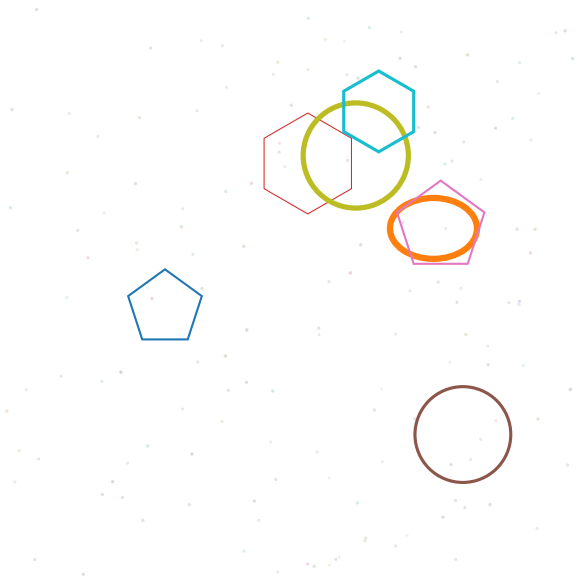[{"shape": "pentagon", "thickness": 1, "radius": 0.34, "center": [0.286, 0.466]}, {"shape": "oval", "thickness": 3, "radius": 0.38, "center": [0.751, 0.604]}, {"shape": "hexagon", "thickness": 0.5, "radius": 0.44, "center": [0.533, 0.716]}, {"shape": "circle", "thickness": 1.5, "radius": 0.41, "center": [0.802, 0.247]}, {"shape": "pentagon", "thickness": 1, "radius": 0.4, "center": [0.763, 0.607]}, {"shape": "circle", "thickness": 2.5, "radius": 0.46, "center": [0.616, 0.73]}, {"shape": "hexagon", "thickness": 1.5, "radius": 0.35, "center": [0.656, 0.806]}]